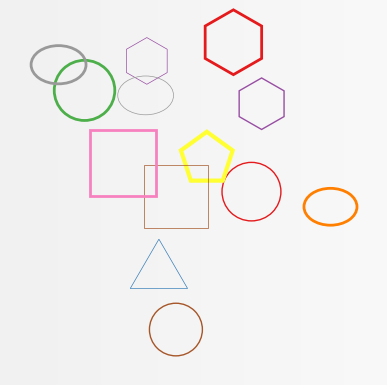[{"shape": "circle", "thickness": 1, "radius": 0.38, "center": [0.649, 0.502]}, {"shape": "hexagon", "thickness": 2, "radius": 0.42, "center": [0.602, 0.89]}, {"shape": "triangle", "thickness": 0.5, "radius": 0.43, "center": [0.41, 0.293]}, {"shape": "circle", "thickness": 2, "radius": 0.39, "center": [0.218, 0.765]}, {"shape": "hexagon", "thickness": 0.5, "radius": 0.3, "center": [0.379, 0.842]}, {"shape": "hexagon", "thickness": 1, "radius": 0.33, "center": [0.675, 0.731]}, {"shape": "oval", "thickness": 2, "radius": 0.34, "center": [0.853, 0.463]}, {"shape": "pentagon", "thickness": 3, "radius": 0.35, "center": [0.534, 0.588]}, {"shape": "square", "thickness": 0.5, "radius": 0.41, "center": [0.454, 0.49]}, {"shape": "circle", "thickness": 1, "radius": 0.34, "center": [0.454, 0.144]}, {"shape": "square", "thickness": 2, "radius": 0.43, "center": [0.318, 0.577]}, {"shape": "oval", "thickness": 0.5, "radius": 0.36, "center": [0.376, 0.752]}, {"shape": "oval", "thickness": 2, "radius": 0.35, "center": [0.151, 0.832]}]